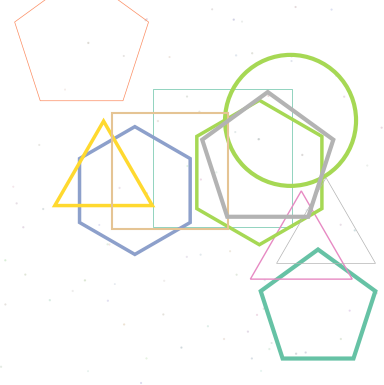[{"shape": "square", "thickness": 0.5, "radius": 0.9, "center": [0.578, 0.589]}, {"shape": "pentagon", "thickness": 3, "radius": 0.78, "center": [0.826, 0.195]}, {"shape": "pentagon", "thickness": 0.5, "radius": 0.91, "center": [0.212, 0.886]}, {"shape": "hexagon", "thickness": 2.5, "radius": 0.83, "center": [0.35, 0.505]}, {"shape": "triangle", "thickness": 1, "radius": 0.76, "center": [0.783, 0.351]}, {"shape": "hexagon", "thickness": 2.5, "radius": 0.94, "center": [0.674, 0.552]}, {"shape": "circle", "thickness": 3, "radius": 0.85, "center": [0.755, 0.687]}, {"shape": "triangle", "thickness": 2.5, "radius": 0.73, "center": [0.269, 0.539]}, {"shape": "square", "thickness": 1.5, "radius": 0.76, "center": [0.442, 0.556]}, {"shape": "triangle", "thickness": 0.5, "radius": 0.74, "center": [0.847, 0.39]}, {"shape": "pentagon", "thickness": 3, "radius": 0.9, "center": [0.695, 0.582]}]